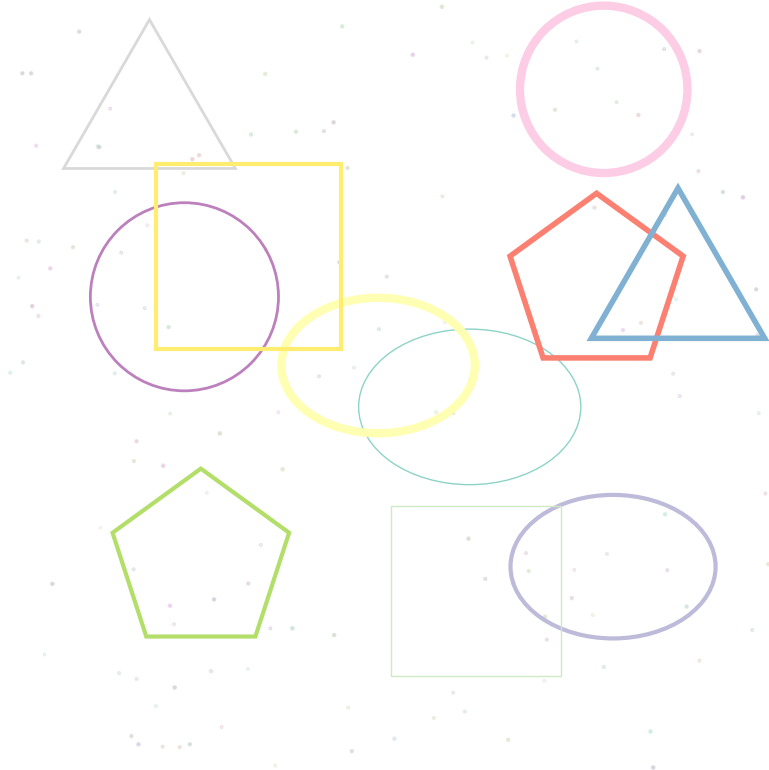[{"shape": "oval", "thickness": 0.5, "radius": 0.72, "center": [0.61, 0.472]}, {"shape": "oval", "thickness": 3, "radius": 0.63, "center": [0.491, 0.525]}, {"shape": "oval", "thickness": 1.5, "radius": 0.67, "center": [0.796, 0.264]}, {"shape": "pentagon", "thickness": 2, "radius": 0.59, "center": [0.775, 0.631]}, {"shape": "triangle", "thickness": 2, "radius": 0.65, "center": [0.881, 0.626]}, {"shape": "pentagon", "thickness": 1.5, "radius": 0.6, "center": [0.261, 0.271]}, {"shape": "circle", "thickness": 3, "radius": 0.54, "center": [0.784, 0.884]}, {"shape": "triangle", "thickness": 1, "radius": 0.64, "center": [0.194, 0.846]}, {"shape": "circle", "thickness": 1, "radius": 0.61, "center": [0.24, 0.615]}, {"shape": "square", "thickness": 0.5, "radius": 0.55, "center": [0.618, 0.233]}, {"shape": "square", "thickness": 1.5, "radius": 0.6, "center": [0.323, 0.667]}]